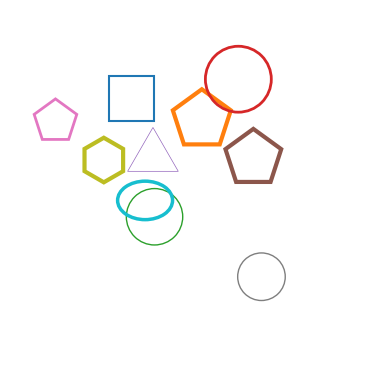[{"shape": "square", "thickness": 1.5, "radius": 0.29, "center": [0.342, 0.744]}, {"shape": "pentagon", "thickness": 3, "radius": 0.4, "center": [0.524, 0.689]}, {"shape": "circle", "thickness": 1, "radius": 0.37, "center": [0.401, 0.437]}, {"shape": "circle", "thickness": 2, "radius": 0.43, "center": [0.619, 0.794]}, {"shape": "triangle", "thickness": 0.5, "radius": 0.38, "center": [0.397, 0.593]}, {"shape": "pentagon", "thickness": 3, "radius": 0.38, "center": [0.658, 0.589]}, {"shape": "pentagon", "thickness": 2, "radius": 0.29, "center": [0.144, 0.685]}, {"shape": "circle", "thickness": 1, "radius": 0.31, "center": [0.679, 0.281]}, {"shape": "hexagon", "thickness": 3, "radius": 0.29, "center": [0.27, 0.584]}, {"shape": "oval", "thickness": 2.5, "radius": 0.36, "center": [0.377, 0.479]}]